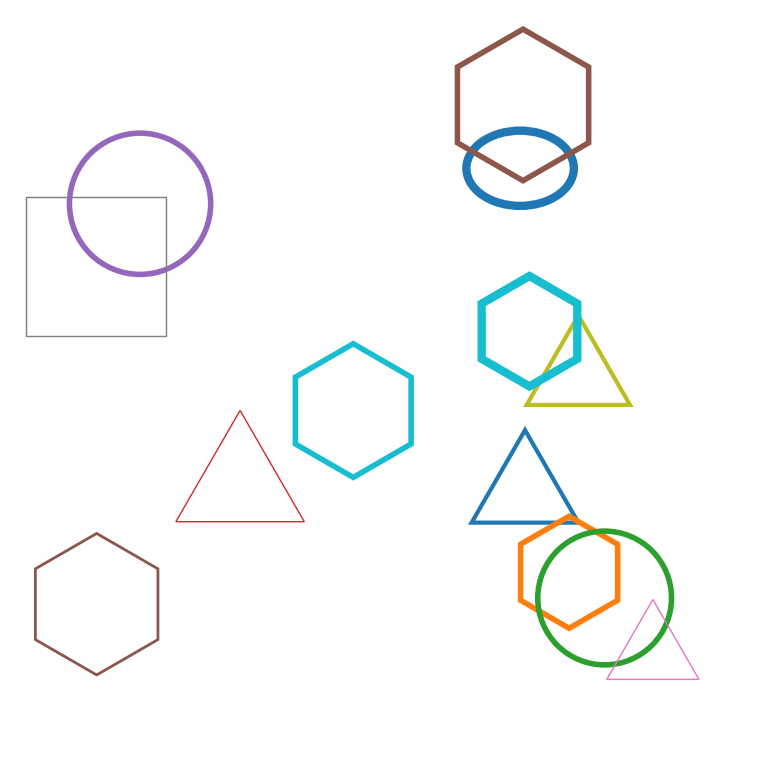[{"shape": "oval", "thickness": 3, "radius": 0.35, "center": [0.675, 0.781]}, {"shape": "triangle", "thickness": 1.5, "radius": 0.4, "center": [0.682, 0.361]}, {"shape": "hexagon", "thickness": 2, "radius": 0.36, "center": [0.739, 0.257]}, {"shape": "circle", "thickness": 2, "radius": 0.43, "center": [0.785, 0.223]}, {"shape": "triangle", "thickness": 0.5, "radius": 0.48, "center": [0.312, 0.371]}, {"shape": "circle", "thickness": 2, "radius": 0.46, "center": [0.182, 0.735]}, {"shape": "hexagon", "thickness": 1, "radius": 0.46, "center": [0.126, 0.215]}, {"shape": "hexagon", "thickness": 2, "radius": 0.49, "center": [0.679, 0.864]}, {"shape": "triangle", "thickness": 0.5, "radius": 0.35, "center": [0.848, 0.152]}, {"shape": "square", "thickness": 0.5, "radius": 0.45, "center": [0.125, 0.654]}, {"shape": "triangle", "thickness": 1.5, "radius": 0.39, "center": [0.751, 0.513]}, {"shape": "hexagon", "thickness": 2, "radius": 0.43, "center": [0.459, 0.467]}, {"shape": "hexagon", "thickness": 3, "radius": 0.36, "center": [0.688, 0.57]}]